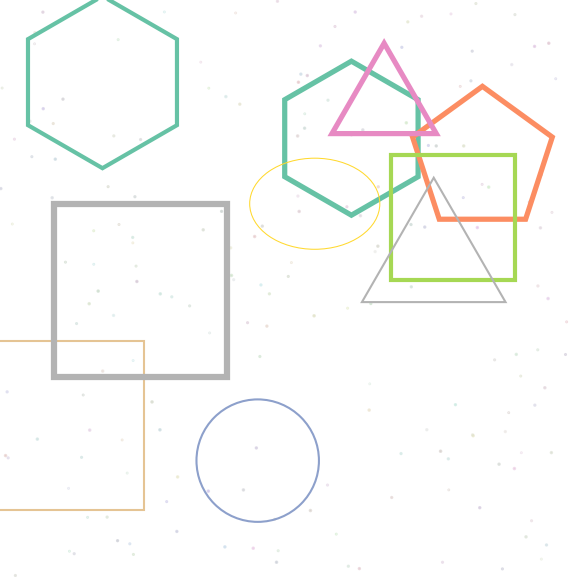[{"shape": "hexagon", "thickness": 2, "radius": 0.74, "center": [0.177, 0.857]}, {"shape": "hexagon", "thickness": 2.5, "radius": 0.67, "center": [0.608, 0.76]}, {"shape": "pentagon", "thickness": 2.5, "radius": 0.64, "center": [0.835, 0.722]}, {"shape": "circle", "thickness": 1, "radius": 0.53, "center": [0.446, 0.202]}, {"shape": "triangle", "thickness": 2.5, "radius": 0.52, "center": [0.665, 0.82]}, {"shape": "square", "thickness": 2, "radius": 0.54, "center": [0.784, 0.622]}, {"shape": "oval", "thickness": 0.5, "radius": 0.56, "center": [0.545, 0.646]}, {"shape": "square", "thickness": 1, "radius": 0.73, "center": [0.103, 0.262]}, {"shape": "triangle", "thickness": 1, "radius": 0.72, "center": [0.751, 0.548]}, {"shape": "square", "thickness": 3, "radius": 0.75, "center": [0.243, 0.496]}]